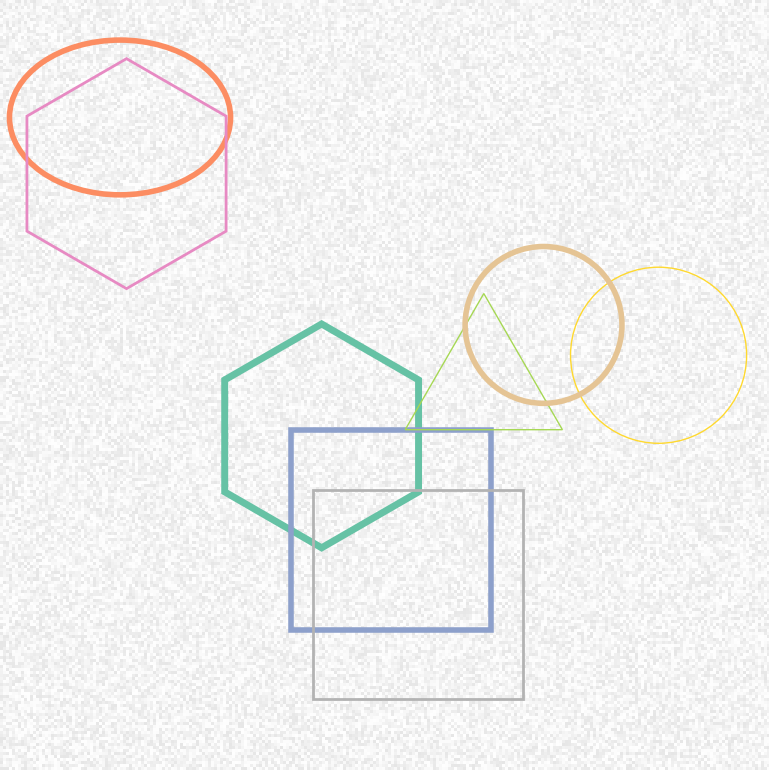[{"shape": "hexagon", "thickness": 2.5, "radius": 0.73, "center": [0.418, 0.434]}, {"shape": "oval", "thickness": 2, "radius": 0.72, "center": [0.156, 0.847]}, {"shape": "square", "thickness": 2, "radius": 0.65, "center": [0.508, 0.312]}, {"shape": "hexagon", "thickness": 1, "radius": 0.75, "center": [0.164, 0.774]}, {"shape": "triangle", "thickness": 0.5, "radius": 0.59, "center": [0.628, 0.501]}, {"shape": "circle", "thickness": 0.5, "radius": 0.57, "center": [0.855, 0.539]}, {"shape": "circle", "thickness": 2, "radius": 0.51, "center": [0.706, 0.578]}, {"shape": "square", "thickness": 1, "radius": 0.68, "center": [0.543, 0.228]}]